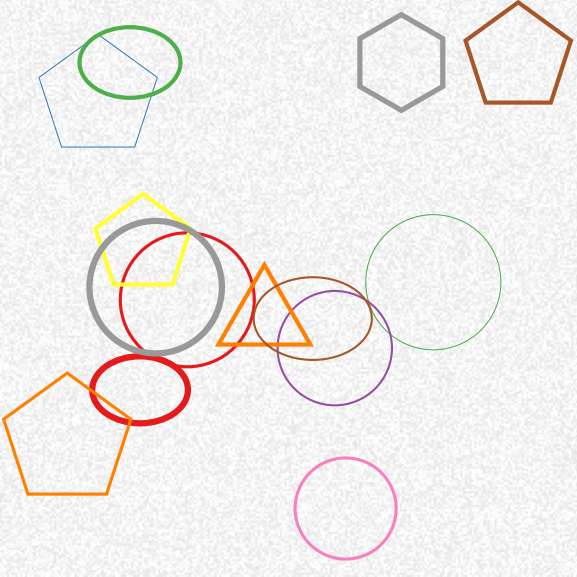[{"shape": "circle", "thickness": 1.5, "radius": 0.58, "center": [0.324, 0.48]}, {"shape": "oval", "thickness": 3, "radius": 0.41, "center": [0.243, 0.324]}, {"shape": "pentagon", "thickness": 0.5, "radius": 0.54, "center": [0.17, 0.832]}, {"shape": "circle", "thickness": 0.5, "radius": 0.59, "center": [0.75, 0.51]}, {"shape": "oval", "thickness": 2, "radius": 0.44, "center": [0.225, 0.891]}, {"shape": "circle", "thickness": 1, "radius": 0.5, "center": [0.58, 0.396]}, {"shape": "pentagon", "thickness": 1.5, "radius": 0.58, "center": [0.116, 0.237]}, {"shape": "triangle", "thickness": 2, "radius": 0.46, "center": [0.458, 0.448]}, {"shape": "pentagon", "thickness": 2, "radius": 0.43, "center": [0.248, 0.577]}, {"shape": "oval", "thickness": 1, "radius": 0.51, "center": [0.542, 0.447]}, {"shape": "pentagon", "thickness": 2, "radius": 0.48, "center": [0.897, 0.899]}, {"shape": "circle", "thickness": 1.5, "radius": 0.44, "center": [0.598, 0.119]}, {"shape": "hexagon", "thickness": 2.5, "radius": 0.41, "center": [0.695, 0.891]}, {"shape": "circle", "thickness": 3, "radius": 0.57, "center": [0.27, 0.502]}]